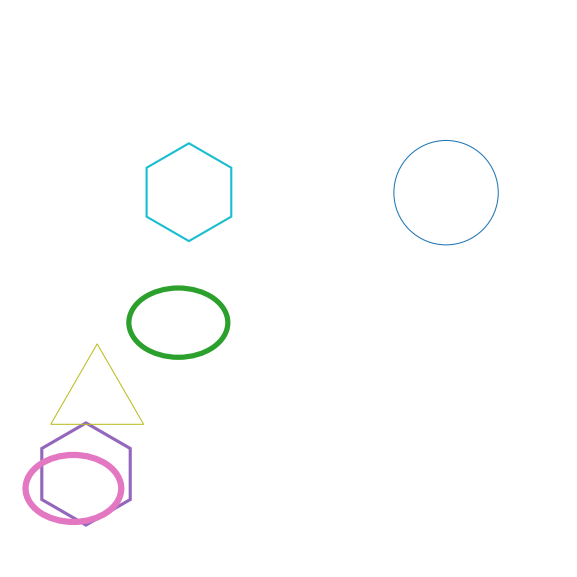[{"shape": "circle", "thickness": 0.5, "radius": 0.45, "center": [0.772, 0.666]}, {"shape": "oval", "thickness": 2.5, "radius": 0.43, "center": [0.309, 0.44]}, {"shape": "hexagon", "thickness": 1.5, "radius": 0.44, "center": [0.149, 0.178]}, {"shape": "oval", "thickness": 3, "radius": 0.41, "center": [0.127, 0.153]}, {"shape": "triangle", "thickness": 0.5, "radius": 0.46, "center": [0.168, 0.311]}, {"shape": "hexagon", "thickness": 1, "radius": 0.42, "center": [0.327, 0.666]}]